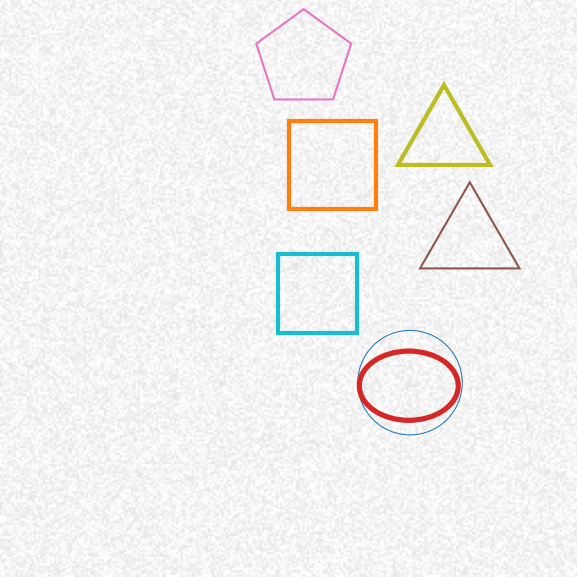[{"shape": "circle", "thickness": 0.5, "radius": 0.45, "center": [0.71, 0.337]}, {"shape": "square", "thickness": 2, "radius": 0.38, "center": [0.576, 0.714]}, {"shape": "oval", "thickness": 2.5, "radius": 0.43, "center": [0.708, 0.331]}, {"shape": "triangle", "thickness": 1, "radius": 0.5, "center": [0.813, 0.584]}, {"shape": "pentagon", "thickness": 1, "radius": 0.43, "center": [0.526, 0.897]}, {"shape": "triangle", "thickness": 2, "radius": 0.46, "center": [0.769, 0.76]}, {"shape": "square", "thickness": 2, "radius": 0.34, "center": [0.549, 0.491]}]